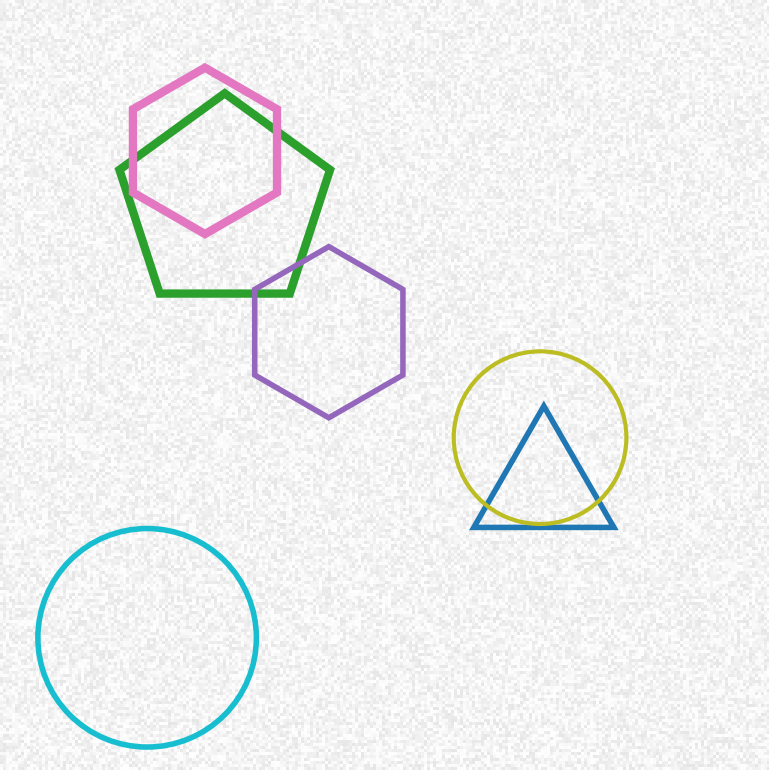[{"shape": "triangle", "thickness": 2, "radius": 0.53, "center": [0.706, 0.368]}, {"shape": "pentagon", "thickness": 3, "radius": 0.72, "center": [0.292, 0.735]}, {"shape": "hexagon", "thickness": 2, "radius": 0.56, "center": [0.427, 0.569]}, {"shape": "hexagon", "thickness": 3, "radius": 0.54, "center": [0.266, 0.804]}, {"shape": "circle", "thickness": 1.5, "radius": 0.56, "center": [0.701, 0.432]}, {"shape": "circle", "thickness": 2, "radius": 0.71, "center": [0.191, 0.172]}]